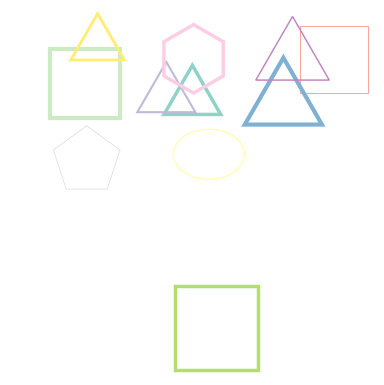[{"shape": "triangle", "thickness": 2.5, "radius": 0.43, "center": [0.5, 0.745]}, {"shape": "oval", "thickness": 1, "radius": 0.46, "center": [0.543, 0.599]}, {"shape": "triangle", "thickness": 1.5, "radius": 0.44, "center": [0.432, 0.752]}, {"shape": "square", "thickness": 0.5, "radius": 0.44, "center": [0.868, 0.846]}, {"shape": "triangle", "thickness": 3, "radius": 0.58, "center": [0.736, 0.734]}, {"shape": "square", "thickness": 2.5, "radius": 0.54, "center": [0.562, 0.148]}, {"shape": "hexagon", "thickness": 2.5, "radius": 0.44, "center": [0.503, 0.847]}, {"shape": "pentagon", "thickness": 0.5, "radius": 0.45, "center": [0.225, 0.582]}, {"shape": "triangle", "thickness": 1, "radius": 0.55, "center": [0.76, 0.847]}, {"shape": "square", "thickness": 3, "radius": 0.45, "center": [0.22, 0.784]}, {"shape": "triangle", "thickness": 2, "radius": 0.4, "center": [0.254, 0.884]}]